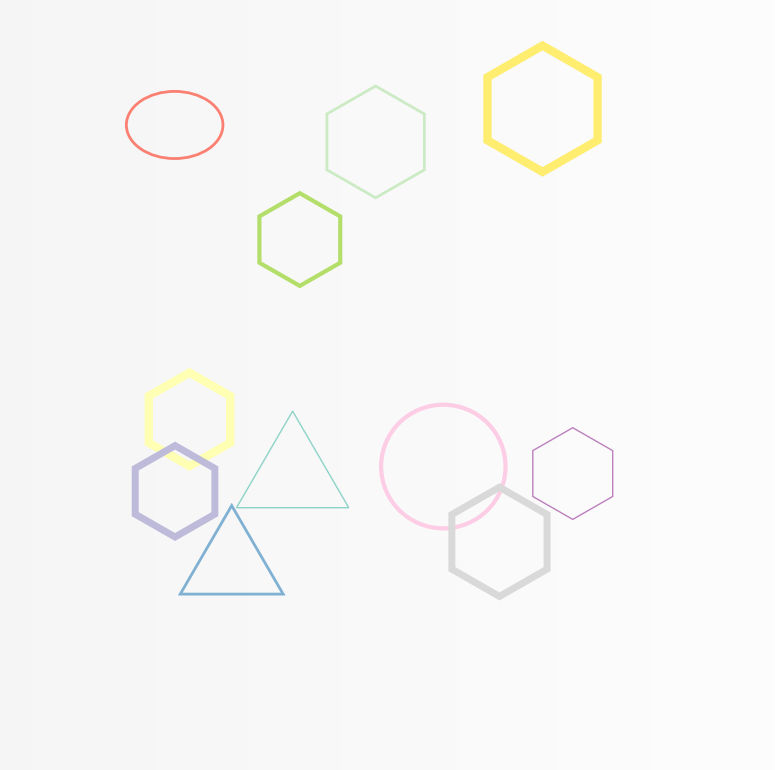[{"shape": "triangle", "thickness": 0.5, "radius": 0.42, "center": [0.378, 0.382]}, {"shape": "hexagon", "thickness": 3, "radius": 0.3, "center": [0.245, 0.455]}, {"shape": "hexagon", "thickness": 2.5, "radius": 0.3, "center": [0.226, 0.362]}, {"shape": "oval", "thickness": 1, "radius": 0.31, "center": [0.225, 0.838]}, {"shape": "triangle", "thickness": 1, "radius": 0.38, "center": [0.299, 0.267]}, {"shape": "hexagon", "thickness": 1.5, "radius": 0.3, "center": [0.387, 0.689]}, {"shape": "circle", "thickness": 1.5, "radius": 0.4, "center": [0.572, 0.394]}, {"shape": "hexagon", "thickness": 2.5, "radius": 0.35, "center": [0.644, 0.296]}, {"shape": "hexagon", "thickness": 0.5, "radius": 0.3, "center": [0.739, 0.385]}, {"shape": "hexagon", "thickness": 1, "radius": 0.36, "center": [0.485, 0.816]}, {"shape": "hexagon", "thickness": 3, "radius": 0.41, "center": [0.7, 0.859]}]